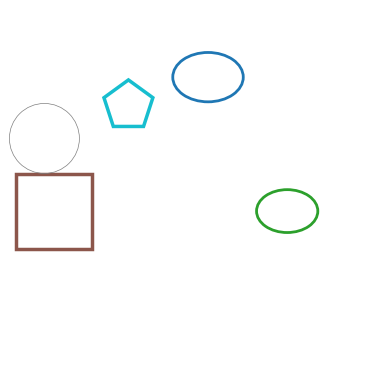[{"shape": "oval", "thickness": 2, "radius": 0.46, "center": [0.54, 0.8]}, {"shape": "oval", "thickness": 2, "radius": 0.4, "center": [0.746, 0.452]}, {"shape": "square", "thickness": 2.5, "radius": 0.49, "center": [0.139, 0.451]}, {"shape": "circle", "thickness": 0.5, "radius": 0.45, "center": [0.115, 0.64]}, {"shape": "pentagon", "thickness": 2.5, "radius": 0.33, "center": [0.334, 0.726]}]